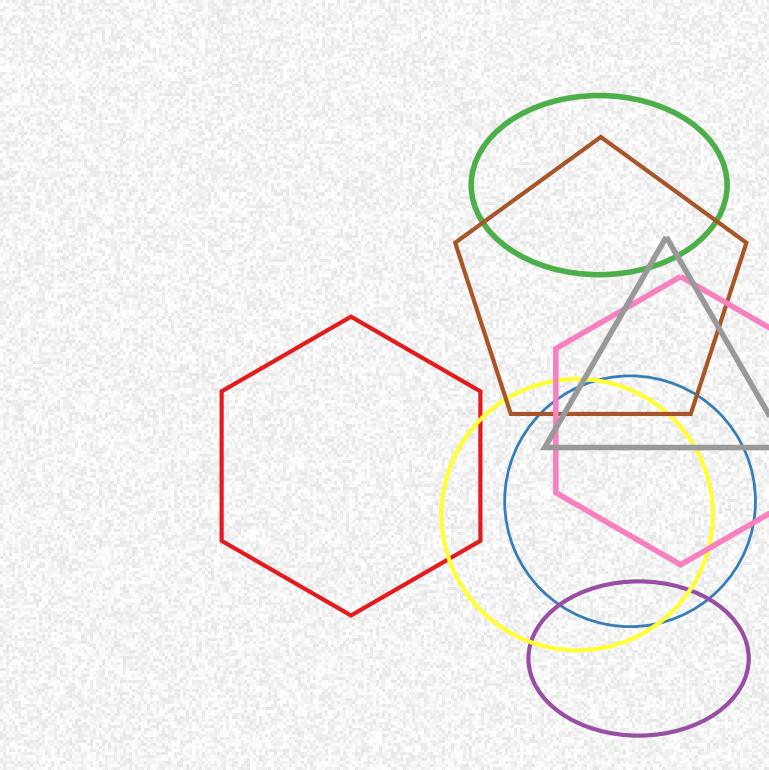[{"shape": "hexagon", "thickness": 1.5, "radius": 0.97, "center": [0.456, 0.395]}, {"shape": "circle", "thickness": 1, "radius": 0.81, "center": [0.818, 0.349]}, {"shape": "oval", "thickness": 2, "radius": 0.83, "center": [0.778, 0.76]}, {"shape": "oval", "thickness": 1.5, "radius": 0.72, "center": [0.829, 0.145]}, {"shape": "circle", "thickness": 1.5, "radius": 0.88, "center": [0.75, 0.332]}, {"shape": "pentagon", "thickness": 1.5, "radius": 0.99, "center": [0.78, 0.623]}, {"shape": "hexagon", "thickness": 2, "radius": 0.94, "center": [0.884, 0.454]}, {"shape": "triangle", "thickness": 2, "radius": 0.91, "center": [0.865, 0.51]}]